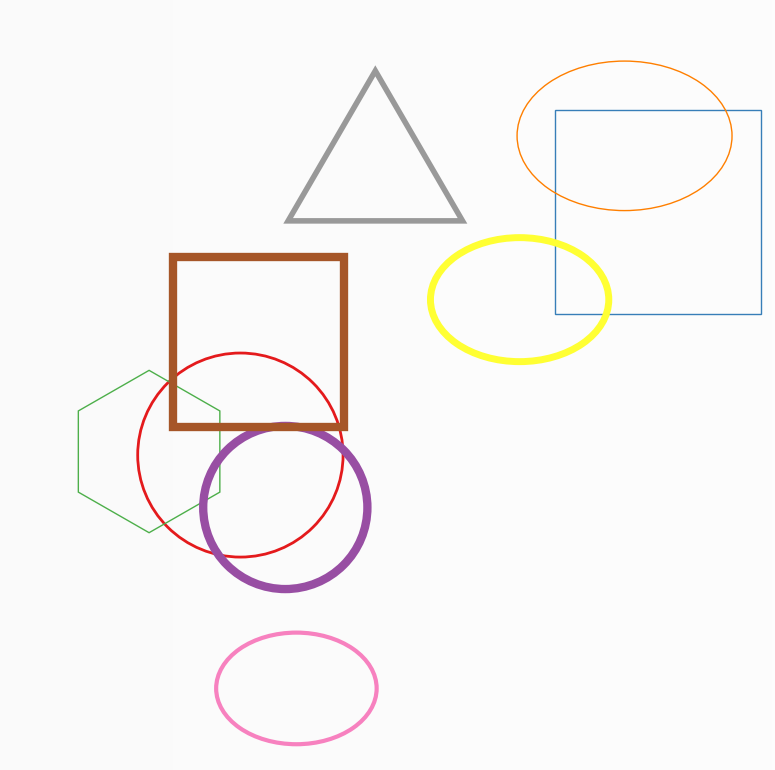[{"shape": "circle", "thickness": 1, "radius": 0.66, "center": [0.31, 0.409]}, {"shape": "square", "thickness": 0.5, "radius": 0.66, "center": [0.849, 0.725]}, {"shape": "hexagon", "thickness": 0.5, "radius": 0.53, "center": [0.192, 0.414]}, {"shape": "circle", "thickness": 3, "radius": 0.53, "center": [0.368, 0.341]}, {"shape": "oval", "thickness": 0.5, "radius": 0.69, "center": [0.806, 0.824]}, {"shape": "oval", "thickness": 2.5, "radius": 0.58, "center": [0.67, 0.611]}, {"shape": "square", "thickness": 3, "radius": 0.55, "center": [0.334, 0.555]}, {"shape": "oval", "thickness": 1.5, "radius": 0.52, "center": [0.382, 0.106]}, {"shape": "triangle", "thickness": 2, "radius": 0.65, "center": [0.484, 0.778]}]